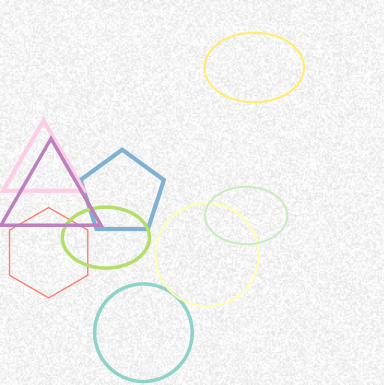[{"shape": "circle", "thickness": 2.5, "radius": 0.63, "center": [0.373, 0.136]}, {"shape": "circle", "thickness": 1.5, "radius": 0.67, "center": [0.538, 0.338]}, {"shape": "hexagon", "thickness": 1, "radius": 0.59, "center": [0.126, 0.344]}, {"shape": "pentagon", "thickness": 3, "radius": 0.57, "center": [0.317, 0.497]}, {"shape": "oval", "thickness": 2.5, "radius": 0.57, "center": [0.275, 0.383]}, {"shape": "triangle", "thickness": 3, "radius": 0.61, "center": [0.113, 0.565]}, {"shape": "triangle", "thickness": 2.5, "radius": 0.75, "center": [0.132, 0.49]}, {"shape": "oval", "thickness": 1.5, "radius": 0.53, "center": [0.639, 0.44]}, {"shape": "oval", "thickness": 1.5, "radius": 0.65, "center": [0.66, 0.825]}]